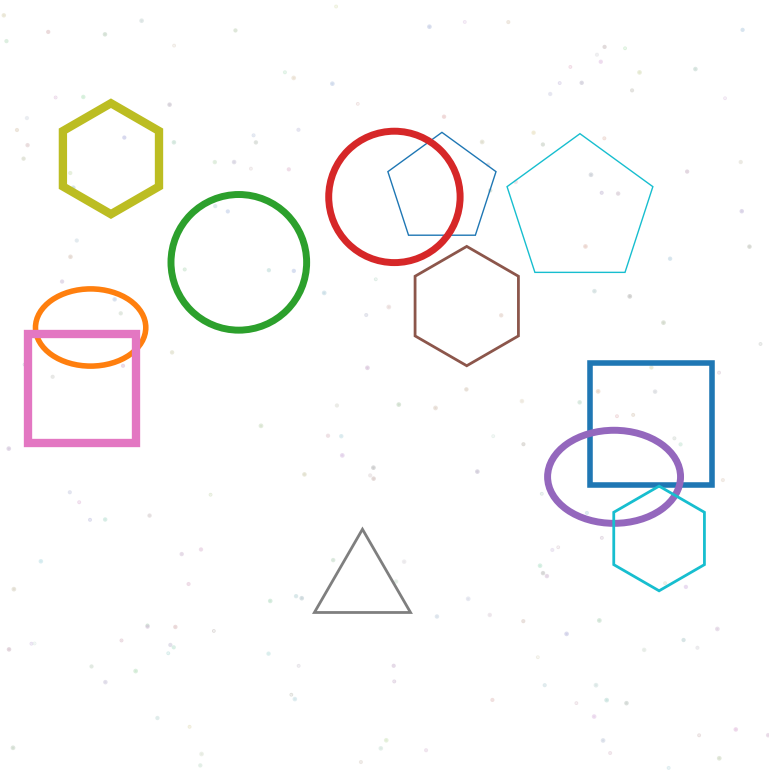[{"shape": "square", "thickness": 2, "radius": 0.39, "center": [0.845, 0.449]}, {"shape": "pentagon", "thickness": 0.5, "radius": 0.37, "center": [0.574, 0.754]}, {"shape": "oval", "thickness": 2, "radius": 0.36, "center": [0.118, 0.575]}, {"shape": "circle", "thickness": 2.5, "radius": 0.44, "center": [0.31, 0.659]}, {"shape": "circle", "thickness": 2.5, "radius": 0.43, "center": [0.512, 0.744]}, {"shape": "oval", "thickness": 2.5, "radius": 0.43, "center": [0.797, 0.381]}, {"shape": "hexagon", "thickness": 1, "radius": 0.39, "center": [0.606, 0.602]}, {"shape": "square", "thickness": 3, "radius": 0.35, "center": [0.106, 0.495]}, {"shape": "triangle", "thickness": 1, "radius": 0.36, "center": [0.471, 0.241]}, {"shape": "hexagon", "thickness": 3, "radius": 0.36, "center": [0.144, 0.794]}, {"shape": "pentagon", "thickness": 0.5, "radius": 0.5, "center": [0.753, 0.727]}, {"shape": "hexagon", "thickness": 1, "radius": 0.34, "center": [0.856, 0.301]}]